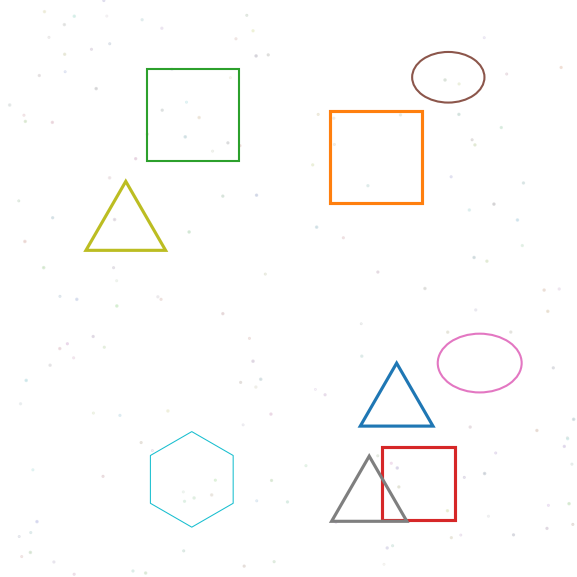[{"shape": "triangle", "thickness": 1.5, "radius": 0.36, "center": [0.687, 0.298]}, {"shape": "square", "thickness": 1.5, "radius": 0.4, "center": [0.651, 0.727]}, {"shape": "square", "thickness": 1, "radius": 0.4, "center": [0.334, 0.8]}, {"shape": "square", "thickness": 1.5, "radius": 0.32, "center": [0.725, 0.162]}, {"shape": "oval", "thickness": 1, "radius": 0.31, "center": [0.776, 0.865]}, {"shape": "oval", "thickness": 1, "radius": 0.36, "center": [0.831, 0.37]}, {"shape": "triangle", "thickness": 1.5, "radius": 0.38, "center": [0.639, 0.134]}, {"shape": "triangle", "thickness": 1.5, "radius": 0.4, "center": [0.218, 0.605]}, {"shape": "hexagon", "thickness": 0.5, "radius": 0.41, "center": [0.332, 0.169]}]